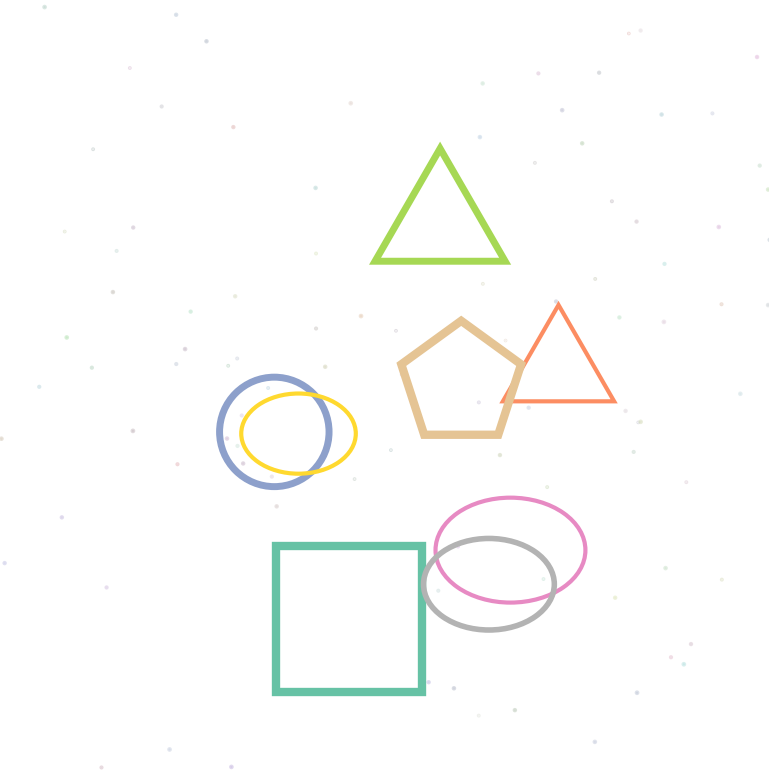[{"shape": "square", "thickness": 3, "radius": 0.47, "center": [0.453, 0.196]}, {"shape": "triangle", "thickness": 1.5, "radius": 0.42, "center": [0.725, 0.521]}, {"shape": "circle", "thickness": 2.5, "radius": 0.36, "center": [0.356, 0.439]}, {"shape": "oval", "thickness": 1.5, "radius": 0.49, "center": [0.663, 0.286]}, {"shape": "triangle", "thickness": 2.5, "radius": 0.49, "center": [0.572, 0.71]}, {"shape": "oval", "thickness": 1.5, "radius": 0.37, "center": [0.388, 0.437]}, {"shape": "pentagon", "thickness": 3, "radius": 0.41, "center": [0.599, 0.502]}, {"shape": "oval", "thickness": 2, "radius": 0.42, "center": [0.635, 0.241]}]